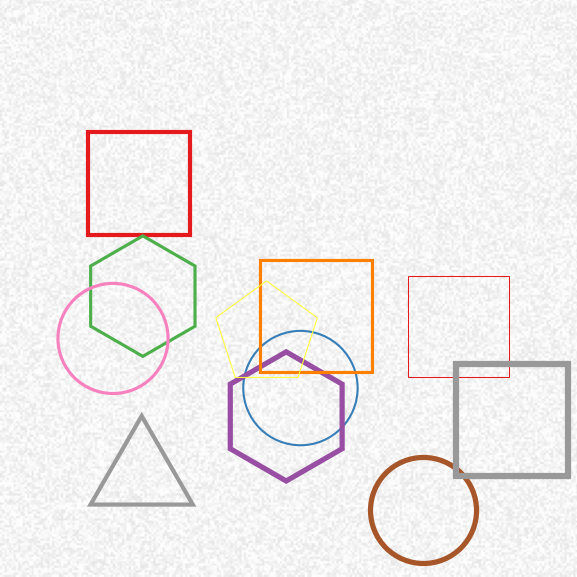[{"shape": "square", "thickness": 0.5, "radius": 0.44, "center": [0.794, 0.434]}, {"shape": "square", "thickness": 2, "radius": 0.44, "center": [0.241, 0.681]}, {"shape": "circle", "thickness": 1, "radius": 0.5, "center": [0.52, 0.327]}, {"shape": "hexagon", "thickness": 1.5, "radius": 0.52, "center": [0.247, 0.486]}, {"shape": "hexagon", "thickness": 2.5, "radius": 0.56, "center": [0.496, 0.278]}, {"shape": "square", "thickness": 1.5, "radius": 0.48, "center": [0.547, 0.451]}, {"shape": "pentagon", "thickness": 0.5, "radius": 0.46, "center": [0.462, 0.42]}, {"shape": "circle", "thickness": 2.5, "radius": 0.46, "center": [0.733, 0.115]}, {"shape": "circle", "thickness": 1.5, "radius": 0.48, "center": [0.196, 0.413]}, {"shape": "triangle", "thickness": 2, "radius": 0.51, "center": [0.245, 0.177]}, {"shape": "square", "thickness": 3, "radius": 0.48, "center": [0.887, 0.272]}]